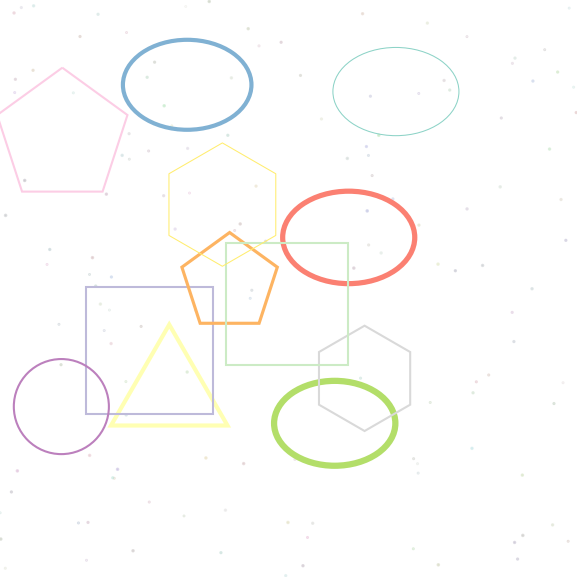[{"shape": "oval", "thickness": 0.5, "radius": 0.55, "center": [0.686, 0.841]}, {"shape": "triangle", "thickness": 2, "radius": 0.58, "center": [0.293, 0.321]}, {"shape": "square", "thickness": 1, "radius": 0.55, "center": [0.259, 0.393]}, {"shape": "oval", "thickness": 2.5, "radius": 0.57, "center": [0.604, 0.588]}, {"shape": "oval", "thickness": 2, "radius": 0.56, "center": [0.324, 0.852]}, {"shape": "pentagon", "thickness": 1.5, "radius": 0.43, "center": [0.398, 0.51]}, {"shape": "oval", "thickness": 3, "radius": 0.53, "center": [0.58, 0.266]}, {"shape": "pentagon", "thickness": 1, "radius": 0.59, "center": [0.108, 0.763]}, {"shape": "hexagon", "thickness": 1, "radius": 0.46, "center": [0.631, 0.344]}, {"shape": "circle", "thickness": 1, "radius": 0.41, "center": [0.106, 0.295]}, {"shape": "square", "thickness": 1, "radius": 0.53, "center": [0.497, 0.473]}, {"shape": "hexagon", "thickness": 0.5, "radius": 0.53, "center": [0.385, 0.645]}]